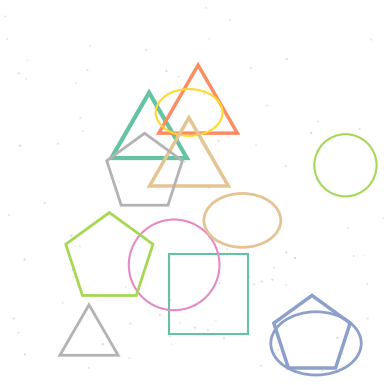[{"shape": "square", "thickness": 1.5, "radius": 0.52, "center": [0.542, 0.237]}, {"shape": "triangle", "thickness": 3, "radius": 0.57, "center": [0.387, 0.646]}, {"shape": "triangle", "thickness": 2.5, "radius": 0.59, "center": [0.515, 0.713]}, {"shape": "oval", "thickness": 2, "radius": 0.59, "center": [0.821, 0.108]}, {"shape": "pentagon", "thickness": 2.5, "radius": 0.52, "center": [0.81, 0.128]}, {"shape": "circle", "thickness": 1.5, "radius": 0.59, "center": [0.452, 0.312]}, {"shape": "circle", "thickness": 1.5, "radius": 0.4, "center": [0.897, 0.571]}, {"shape": "pentagon", "thickness": 2, "radius": 0.6, "center": [0.284, 0.329]}, {"shape": "oval", "thickness": 1.5, "radius": 0.43, "center": [0.491, 0.708]}, {"shape": "triangle", "thickness": 2.5, "radius": 0.59, "center": [0.491, 0.576]}, {"shape": "oval", "thickness": 2, "radius": 0.5, "center": [0.629, 0.428]}, {"shape": "pentagon", "thickness": 2, "radius": 0.52, "center": [0.376, 0.551]}, {"shape": "triangle", "thickness": 2, "radius": 0.44, "center": [0.231, 0.121]}]